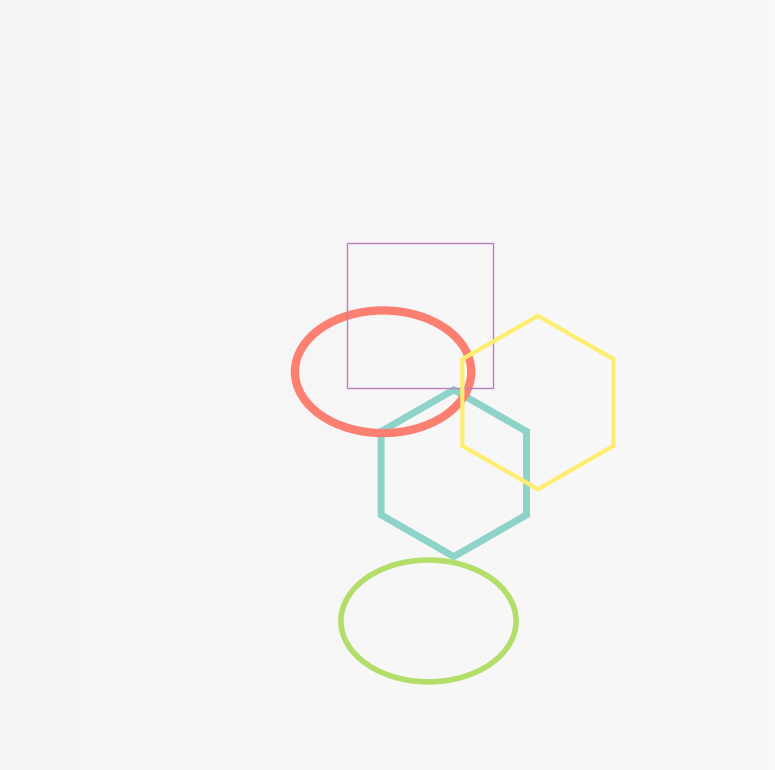[{"shape": "hexagon", "thickness": 2.5, "radius": 0.54, "center": [0.586, 0.385]}, {"shape": "oval", "thickness": 3, "radius": 0.57, "center": [0.494, 0.517]}, {"shape": "oval", "thickness": 2, "radius": 0.57, "center": [0.553, 0.194]}, {"shape": "square", "thickness": 0.5, "radius": 0.47, "center": [0.542, 0.59]}, {"shape": "hexagon", "thickness": 1.5, "radius": 0.56, "center": [0.694, 0.477]}]